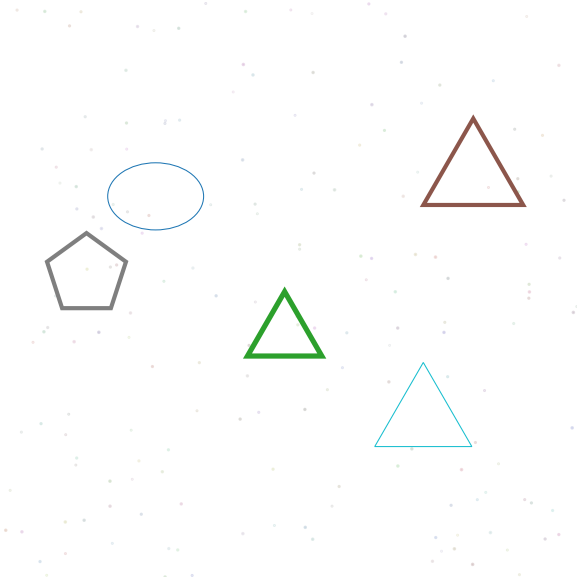[{"shape": "oval", "thickness": 0.5, "radius": 0.42, "center": [0.27, 0.659]}, {"shape": "triangle", "thickness": 2.5, "radius": 0.37, "center": [0.493, 0.42]}, {"shape": "triangle", "thickness": 2, "radius": 0.5, "center": [0.82, 0.694]}, {"shape": "pentagon", "thickness": 2, "radius": 0.36, "center": [0.15, 0.524]}, {"shape": "triangle", "thickness": 0.5, "radius": 0.49, "center": [0.733, 0.274]}]